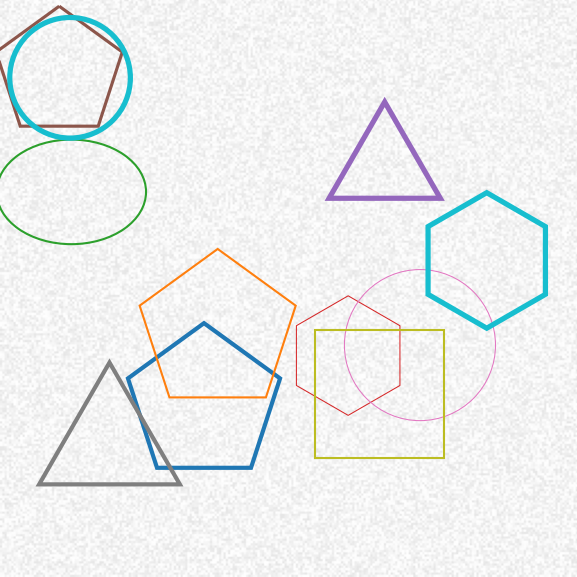[{"shape": "pentagon", "thickness": 2, "radius": 0.69, "center": [0.353, 0.301]}, {"shape": "pentagon", "thickness": 1, "radius": 0.71, "center": [0.377, 0.426]}, {"shape": "oval", "thickness": 1, "radius": 0.65, "center": [0.124, 0.667]}, {"shape": "hexagon", "thickness": 0.5, "radius": 0.52, "center": [0.603, 0.383]}, {"shape": "triangle", "thickness": 2.5, "radius": 0.56, "center": [0.666, 0.711]}, {"shape": "pentagon", "thickness": 1.5, "radius": 0.57, "center": [0.103, 0.874]}, {"shape": "circle", "thickness": 0.5, "radius": 0.65, "center": [0.727, 0.402]}, {"shape": "triangle", "thickness": 2, "radius": 0.7, "center": [0.19, 0.231]}, {"shape": "square", "thickness": 1, "radius": 0.56, "center": [0.657, 0.317]}, {"shape": "circle", "thickness": 2.5, "radius": 0.52, "center": [0.121, 0.864]}, {"shape": "hexagon", "thickness": 2.5, "radius": 0.59, "center": [0.843, 0.548]}]